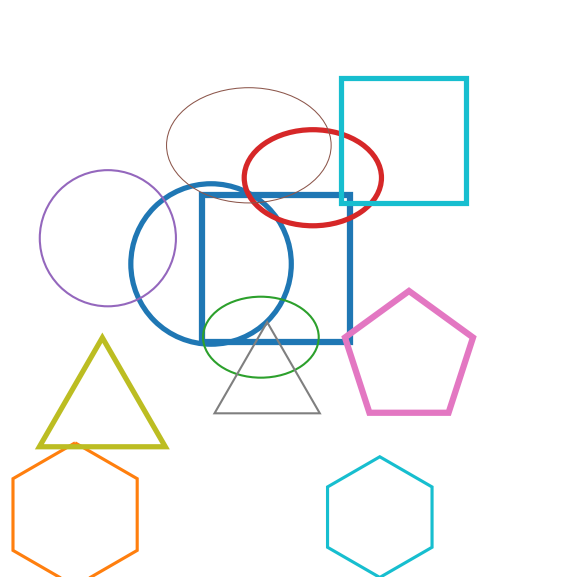[{"shape": "circle", "thickness": 2.5, "radius": 0.69, "center": [0.365, 0.542]}, {"shape": "square", "thickness": 3, "radius": 0.64, "center": [0.478, 0.534]}, {"shape": "hexagon", "thickness": 1.5, "radius": 0.62, "center": [0.13, 0.108]}, {"shape": "oval", "thickness": 1, "radius": 0.5, "center": [0.452, 0.415]}, {"shape": "oval", "thickness": 2.5, "radius": 0.59, "center": [0.542, 0.691]}, {"shape": "circle", "thickness": 1, "radius": 0.59, "center": [0.187, 0.587]}, {"shape": "oval", "thickness": 0.5, "radius": 0.71, "center": [0.431, 0.748]}, {"shape": "pentagon", "thickness": 3, "radius": 0.58, "center": [0.708, 0.379]}, {"shape": "triangle", "thickness": 1, "radius": 0.53, "center": [0.463, 0.336]}, {"shape": "triangle", "thickness": 2.5, "radius": 0.63, "center": [0.177, 0.288]}, {"shape": "hexagon", "thickness": 1.5, "radius": 0.52, "center": [0.658, 0.104]}, {"shape": "square", "thickness": 2.5, "radius": 0.54, "center": [0.698, 0.755]}]